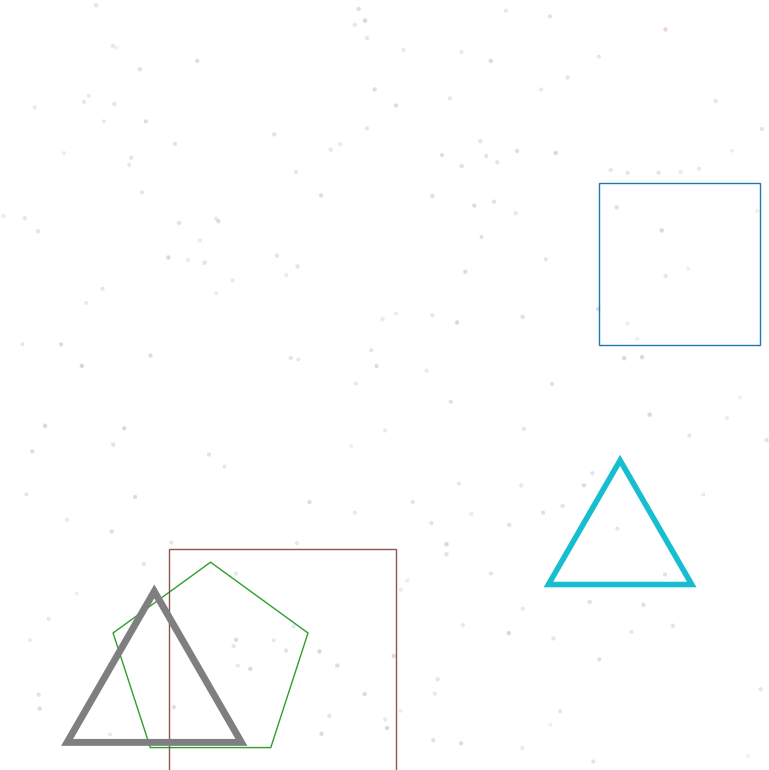[{"shape": "square", "thickness": 0.5, "radius": 0.52, "center": [0.882, 0.657]}, {"shape": "pentagon", "thickness": 0.5, "radius": 0.67, "center": [0.273, 0.137]}, {"shape": "square", "thickness": 0.5, "radius": 0.74, "center": [0.367, 0.14]}, {"shape": "triangle", "thickness": 2.5, "radius": 0.65, "center": [0.2, 0.101]}, {"shape": "triangle", "thickness": 2, "radius": 0.54, "center": [0.805, 0.295]}]